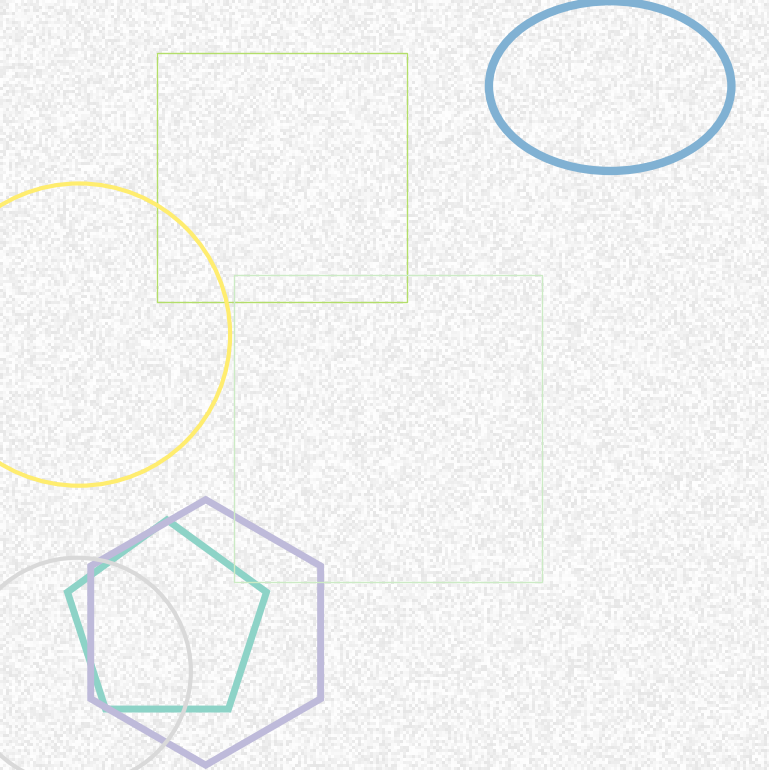[{"shape": "pentagon", "thickness": 2.5, "radius": 0.68, "center": [0.217, 0.189]}, {"shape": "hexagon", "thickness": 2.5, "radius": 0.86, "center": [0.267, 0.179]}, {"shape": "oval", "thickness": 3, "radius": 0.79, "center": [0.792, 0.888]}, {"shape": "square", "thickness": 0.5, "radius": 0.81, "center": [0.366, 0.769]}, {"shape": "circle", "thickness": 1.5, "radius": 0.74, "center": [0.1, 0.128]}, {"shape": "square", "thickness": 0.5, "radius": 1.0, "center": [0.504, 0.444]}, {"shape": "circle", "thickness": 1.5, "radius": 0.98, "center": [0.103, 0.565]}]